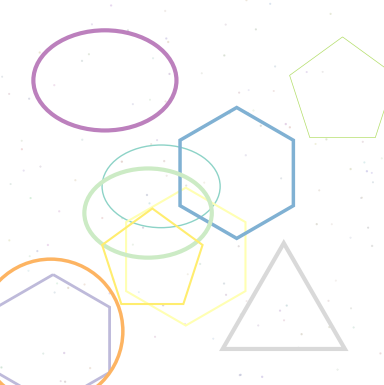[{"shape": "oval", "thickness": 1, "radius": 0.77, "center": [0.418, 0.516]}, {"shape": "hexagon", "thickness": 1.5, "radius": 0.9, "center": [0.483, 0.333]}, {"shape": "hexagon", "thickness": 2, "radius": 0.85, "center": [0.138, 0.117]}, {"shape": "hexagon", "thickness": 2.5, "radius": 0.85, "center": [0.615, 0.551]}, {"shape": "circle", "thickness": 2.5, "radius": 0.94, "center": [0.132, 0.14]}, {"shape": "pentagon", "thickness": 0.5, "radius": 0.72, "center": [0.89, 0.76]}, {"shape": "triangle", "thickness": 3, "radius": 0.92, "center": [0.737, 0.185]}, {"shape": "oval", "thickness": 3, "radius": 0.93, "center": [0.273, 0.791]}, {"shape": "oval", "thickness": 3, "radius": 0.83, "center": [0.385, 0.447]}, {"shape": "pentagon", "thickness": 1.5, "radius": 0.69, "center": [0.396, 0.321]}]